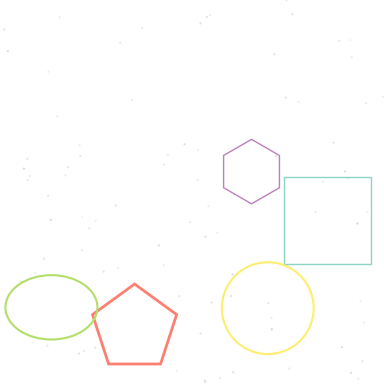[{"shape": "square", "thickness": 1, "radius": 0.56, "center": [0.851, 0.428]}, {"shape": "pentagon", "thickness": 2, "radius": 0.57, "center": [0.35, 0.147]}, {"shape": "oval", "thickness": 1.5, "radius": 0.6, "center": [0.134, 0.202]}, {"shape": "hexagon", "thickness": 1, "radius": 0.42, "center": [0.653, 0.554]}, {"shape": "circle", "thickness": 1.5, "radius": 0.6, "center": [0.696, 0.2]}]